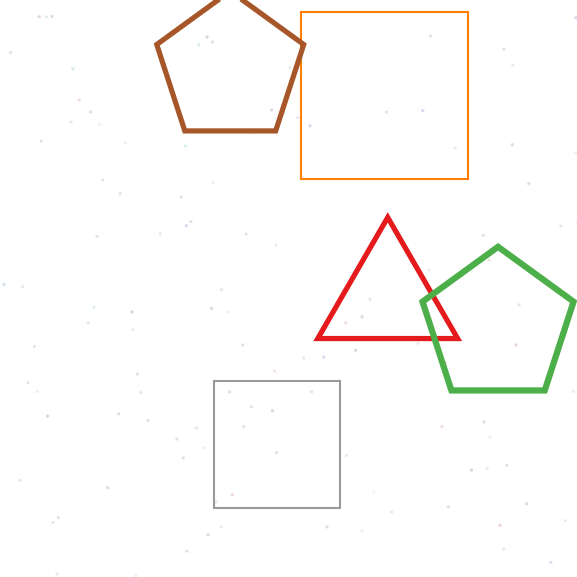[{"shape": "triangle", "thickness": 2.5, "radius": 0.7, "center": [0.671, 0.483]}, {"shape": "pentagon", "thickness": 3, "radius": 0.69, "center": [0.862, 0.434]}, {"shape": "square", "thickness": 1, "radius": 0.72, "center": [0.666, 0.834]}, {"shape": "pentagon", "thickness": 2.5, "radius": 0.67, "center": [0.399, 0.881]}, {"shape": "square", "thickness": 1, "radius": 0.55, "center": [0.48, 0.23]}]